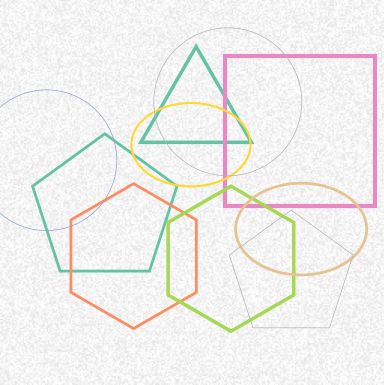[{"shape": "pentagon", "thickness": 2, "radius": 0.99, "center": [0.272, 0.455]}, {"shape": "triangle", "thickness": 2.5, "radius": 0.83, "center": [0.509, 0.713]}, {"shape": "hexagon", "thickness": 2, "radius": 0.94, "center": [0.347, 0.335]}, {"shape": "circle", "thickness": 0.5, "radius": 0.91, "center": [0.121, 0.584]}, {"shape": "square", "thickness": 3, "radius": 0.97, "center": [0.779, 0.66]}, {"shape": "hexagon", "thickness": 2.5, "radius": 0.94, "center": [0.6, 0.328]}, {"shape": "oval", "thickness": 1.5, "radius": 0.77, "center": [0.496, 0.624]}, {"shape": "oval", "thickness": 2, "radius": 0.85, "center": [0.782, 0.405]}, {"shape": "pentagon", "thickness": 0.5, "radius": 0.85, "center": [0.756, 0.285]}, {"shape": "circle", "thickness": 0.5, "radius": 0.96, "center": [0.592, 0.735]}]